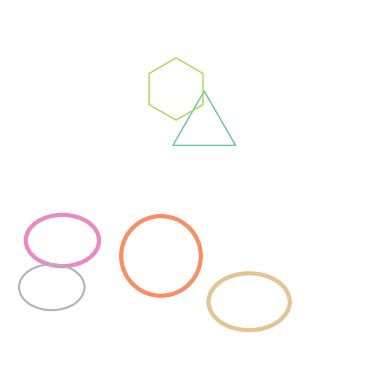[{"shape": "triangle", "thickness": 1, "radius": 0.47, "center": [0.53, 0.669]}, {"shape": "circle", "thickness": 3, "radius": 0.52, "center": [0.418, 0.335]}, {"shape": "oval", "thickness": 3, "radius": 0.48, "center": [0.162, 0.375]}, {"shape": "hexagon", "thickness": 1, "radius": 0.4, "center": [0.457, 0.769]}, {"shape": "oval", "thickness": 3, "radius": 0.53, "center": [0.647, 0.216]}, {"shape": "oval", "thickness": 1.5, "radius": 0.43, "center": [0.134, 0.254]}]